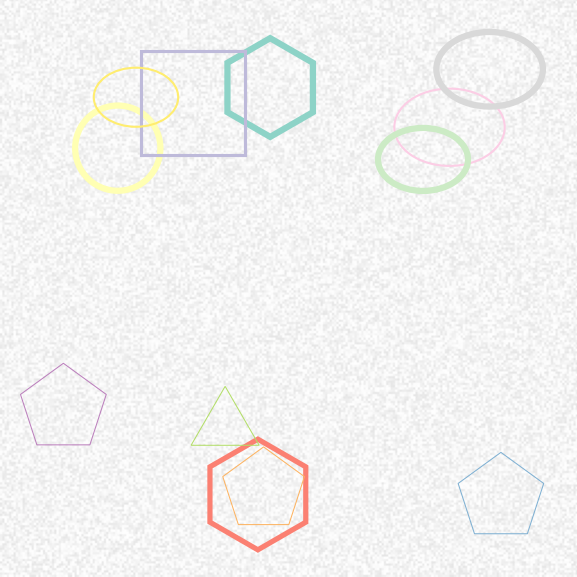[{"shape": "hexagon", "thickness": 3, "radius": 0.43, "center": [0.468, 0.848]}, {"shape": "circle", "thickness": 3, "radius": 0.37, "center": [0.204, 0.743]}, {"shape": "square", "thickness": 1.5, "radius": 0.45, "center": [0.335, 0.82]}, {"shape": "hexagon", "thickness": 2.5, "radius": 0.48, "center": [0.447, 0.143]}, {"shape": "pentagon", "thickness": 0.5, "radius": 0.39, "center": [0.867, 0.138]}, {"shape": "pentagon", "thickness": 0.5, "radius": 0.37, "center": [0.456, 0.151]}, {"shape": "triangle", "thickness": 0.5, "radius": 0.34, "center": [0.39, 0.262]}, {"shape": "oval", "thickness": 1, "radius": 0.48, "center": [0.778, 0.779]}, {"shape": "oval", "thickness": 3, "radius": 0.46, "center": [0.848, 0.879]}, {"shape": "pentagon", "thickness": 0.5, "radius": 0.39, "center": [0.11, 0.292]}, {"shape": "oval", "thickness": 3, "radius": 0.39, "center": [0.732, 0.723]}, {"shape": "oval", "thickness": 1, "radius": 0.37, "center": [0.235, 0.831]}]